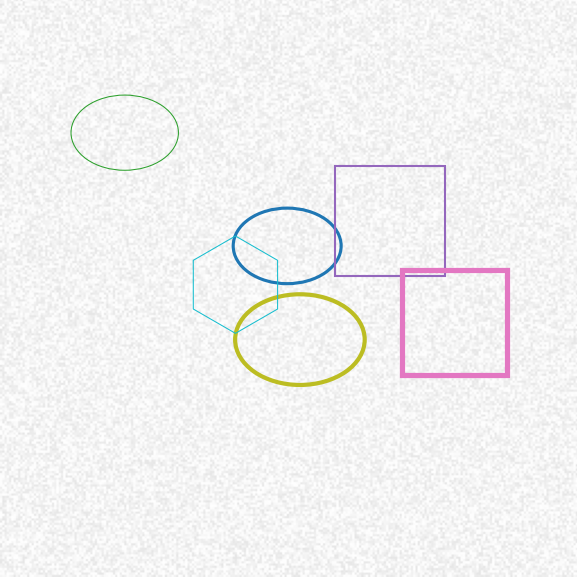[{"shape": "oval", "thickness": 1.5, "radius": 0.47, "center": [0.497, 0.573]}, {"shape": "oval", "thickness": 0.5, "radius": 0.46, "center": [0.216, 0.769]}, {"shape": "square", "thickness": 1, "radius": 0.47, "center": [0.676, 0.617]}, {"shape": "square", "thickness": 2.5, "radius": 0.45, "center": [0.786, 0.44]}, {"shape": "oval", "thickness": 2, "radius": 0.56, "center": [0.519, 0.411]}, {"shape": "hexagon", "thickness": 0.5, "radius": 0.42, "center": [0.408, 0.506]}]